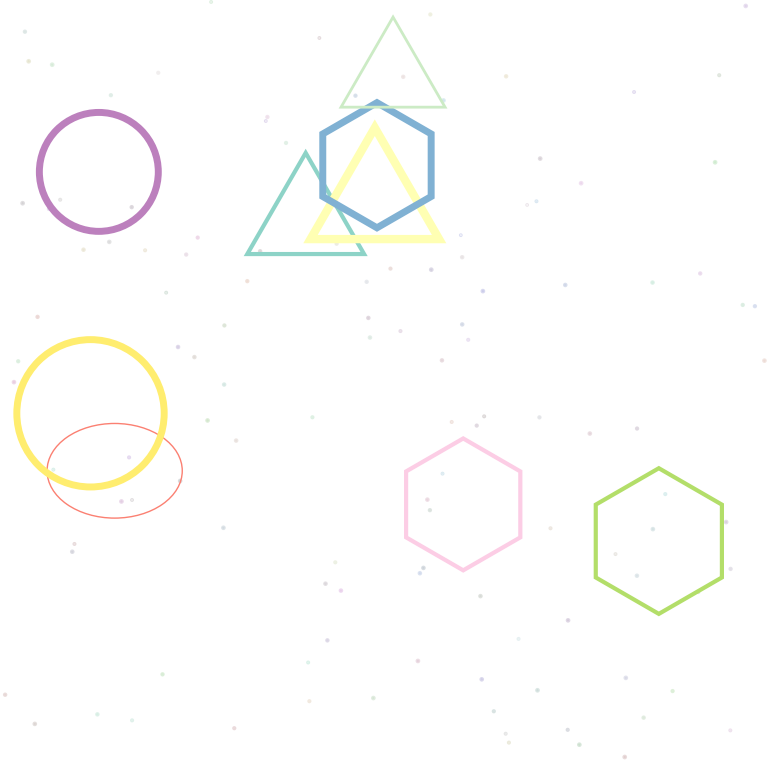[{"shape": "triangle", "thickness": 1.5, "radius": 0.44, "center": [0.397, 0.714]}, {"shape": "triangle", "thickness": 3, "radius": 0.48, "center": [0.487, 0.738]}, {"shape": "oval", "thickness": 0.5, "radius": 0.44, "center": [0.149, 0.389]}, {"shape": "hexagon", "thickness": 2.5, "radius": 0.41, "center": [0.49, 0.785]}, {"shape": "hexagon", "thickness": 1.5, "radius": 0.47, "center": [0.856, 0.297]}, {"shape": "hexagon", "thickness": 1.5, "radius": 0.43, "center": [0.602, 0.345]}, {"shape": "circle", "thickness": 2.5, "radius": 0.39, "center": [0.128, 0.777]}, {"shape": "triangle", "thickness": 1, "radius": 0.39, "center": [0.51, 0.9]}, {"shape": "circle", "thickness": 2.5, "radius": 0.48, "center": [0.118, 0.463]}]